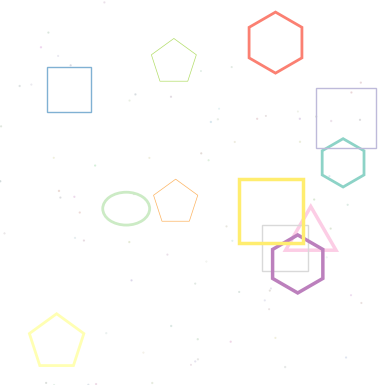[{"shape": "hexagon", "thickness": 2, "radius": 0.31, "center": [0.891, 0.577]}, {"shape": "pentagon", "thickness": 2, "radius": 0.37, "center": [0.147, 0.111]}, {"shape": "square", "thickness": 1, "radius": 0.39, "center": [0.898, 0.694]}, {"shape": "hexagon", "thickness": 2, "radius": 0.4, "center": [0.716, 0.889]}, {"shape": "square", "thickness": 1, "radius": 0.29, "center": [0.179, 0.768]}, {"shape": "pentagon", "thickness": 0.5, "radius": 0.3, "center": [0.456, 0.474]}, {"shape": "pentagon", "thickness": 0.5, "radius": 0.31, "center": [0.452, 0.839]}, {"shape": "triangle", "thickness": 2.5, "radius": 0.38, "center": [0.807, 0.388]}, {"shape": "square", "thickness": 1, "radius": 0.3, "center": [0.741, 0.355]}, {"shape": "hexagon", "thickness": 2.5, "radius": 0.38, "center": [0.773, 0.314]}, {"shape": "oval", "thickness": 2, "radius": 0.3, "center": [0.328, 0.458]}, {"shape": "square", "thickness": 2.5, "radius": 0.42, "center": [0.704, 0.452]}]